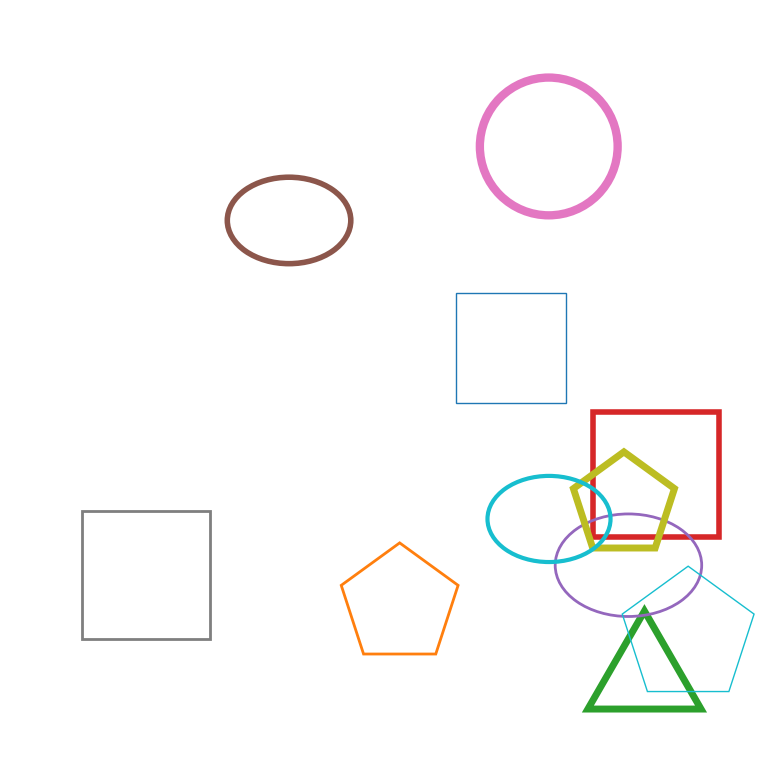[{"shape": "square", "thickness": 0.5, "radius": 0.36, "center": [0.663, 0.548]}, {"shape": "pentagon", "thickness": 1, "radius": 0.4, "center": [0.519, 0.215]}, {"shape": "triangle", "thickness": 2.5, "radius": 0.42, "center": [0.837, 0.122]}, {"shape": "square", "thickness": 2, "radius": 0.41, "center": [0.852, 0.384]}, {"shape": "oval", "thickness": 1, "radius": 0.48, "center": [0.816, 0.266]}, {"shape": "oval", "thickness": 2, "radius": 0.4, "center": [0.375, 0.714]}, {"shape": "circle", "thickness": 3, "radius": 0.45, "center": [0.713, 0.81]}, {"shape": "square", "thickness": 1, "radius": 0.41, "center": [0.189, 0.253]}, {"shape": "pentagon", "thickness": 2.5, "radius": 0.35, "center": [0.81, 0.344]}, {"shape": "oval", "thickness": 1.5, "radius": 0.4, "center": [0.713, 0.326]}, {"shape": "pentagon", "thickness": 0.5, "radius": 0.45, "center": [0.894, 0.175]}]